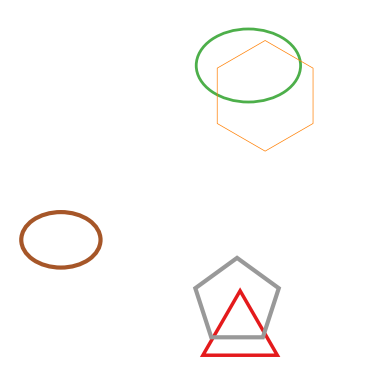[{"shape": "triangle", "thickness": 2.5, "radius": 0.56, "center": [0.624, 0.133]}, {"shape": "oval", "thickness": 2, "radius": 0.68, "center": [0.645, 0.83]}, {"shape": "hexagon", "thickness": 0.5, "radius": 0.72, "center": [0.689, 0.751]}, {"shape": "oval", "thickness": 3, "radius": 0.51, "center": [0.158, 0.377]}, {"shape": "pentagon", "thickness": 3, "radius": 0.57, "center": [0.616, 0.216]}]